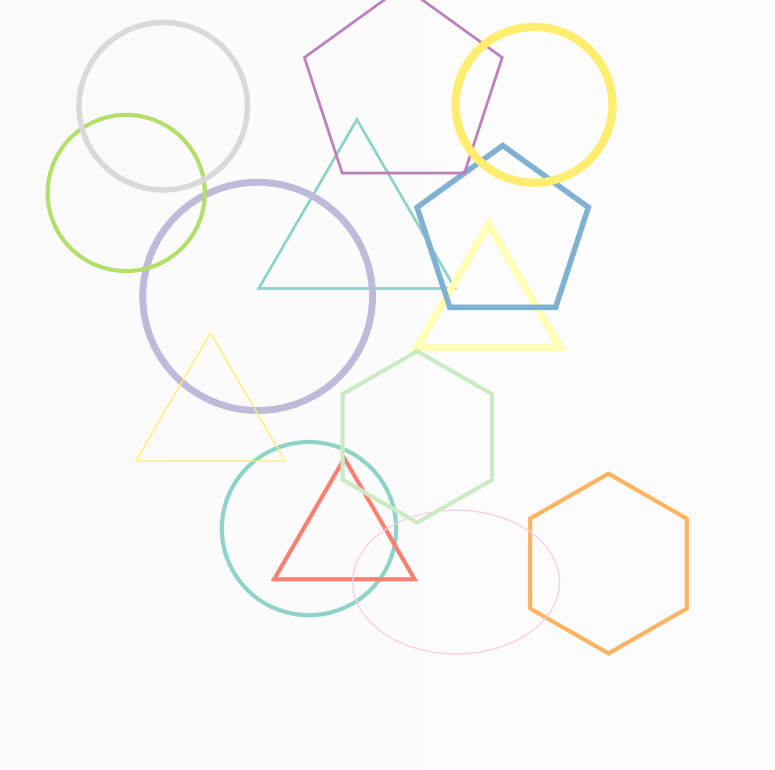[{"shape": "triangle", "thickness": 1, "radius": 0.73, "center": [0.461, 0.698]}, {"shape": "circle", "thickness": 1.5, "radius": 0.56, "center": [0.399, 0.313]}, {"shape": "triangle", "thickness": 2.5, "radius": 0.53, "center": [0.631, 0.602]}, {"shape": "circle", "thickness": 2.5, "radius": 0.74, "center": [0.332, 0.615]}, {"shape": "triangle", "thickness": 1.5, "radius": 0.52, "center": [0.444, 0.3]}, {"shape": "pentagon", "thickness": 2, "radius": 0.58, "center": [0.649, 0.695]}, {"shape": "hexagon", "thickness": 1.5, "radius": 0.58, "center": [0.785, 0.268]}, {"shape": "circle", "thickness": 1.5, "radius": 0.51, "center": [0.163, 0.749]}, {"shape": "oval", "thickness": 0.5, "radius": 0.67, "center": [0.589, 0.244]}, {"shape": "circle", "thickness": 2, "radius": 0.54, "center": [0.211, 0.862]}, {"shape": "pentagon", "thickness": 1, "radius": 0.67, "center": [0.52, 0.884]}, {"shape": "hexagon", "thickness": 1.5, "radius": 0.56, "center": [0.538, 0.433]}, {"shape": "circle", "thickness": 3, "radius": 0.51, "center": [0.689, 0.864]}, {"shape": "triangle", "thickness": 0.5, "radius": 0.56, "center": [0.272, 0.457]}]